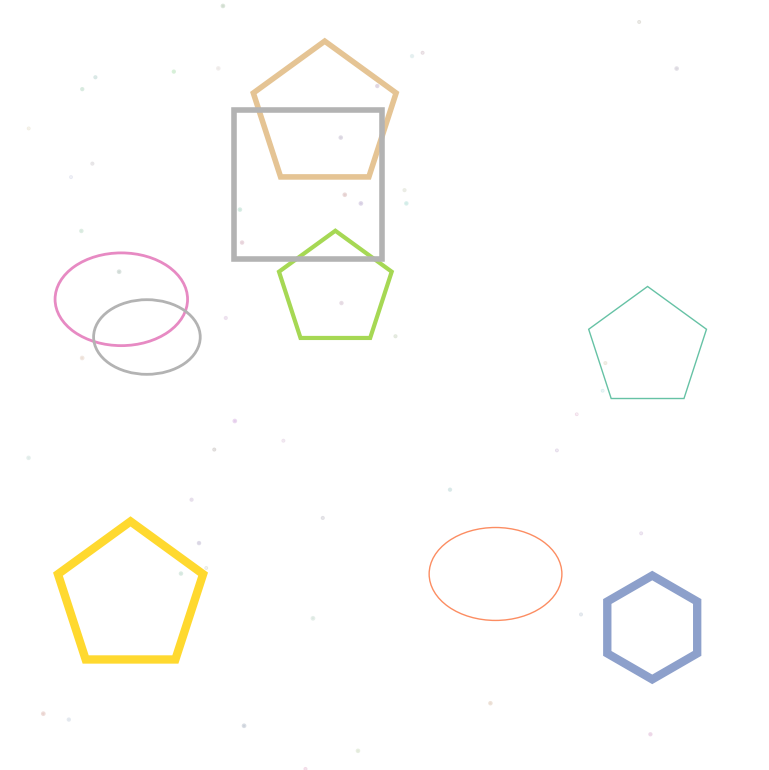[{"shape": "pentagon", "thickness": 0.5, "radius": 0.4, "center": [0.841, 0.548]}, {"shape": "oval", "thickness": 0.5, "radius": 0.43, "center": [0.644, 0.255]}, {"shape": "hexagon", "thickness": 3, "radius": 0.34, "center": [0.847, 0.185]}, {"shape": "oval", "thickness": 1, "radius": 0.43, "center": [0.158, 0.611]}, {"shape": "pentagon", "thickness": 1.5, "radius": 0.38, "center": [0.436, 0.623]}, {"shape": "pentagon", "thickness": 3, "radius": 0.5, "center": [0.17, 0.224]}, {"shape": "pentagon", "thickness": 2, "radius": 0.49, "center": [0.422, 0.849]}, {"shape": "square", "thickness": 2, "radius": 0.48, "center": [0.4, 0.76]}, {"shape": "oval", "thickness": 1, "radius": 0.35, "center": [0.191, 0.562]}]